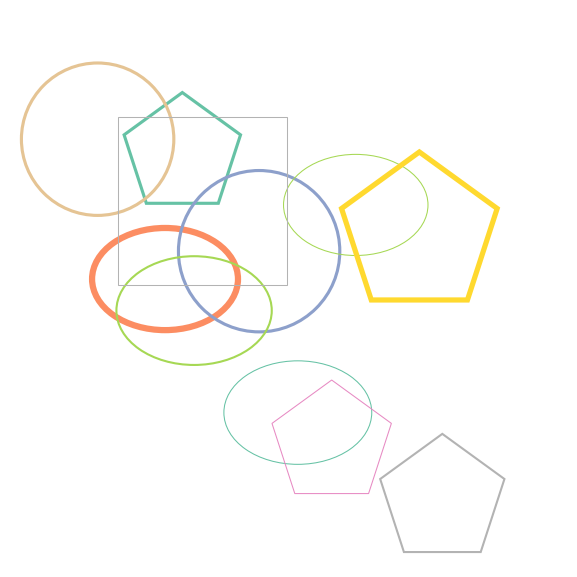[{"shape": "pentagon", "thickness": 1.5, "radius": 0.53, "center": [0.316, 0.733]}, {"shape": "oval", "thickness": 0.5, "radius": 0.64, "center": [0.516, 0.285]}, {"shape": "oval", "thickness": 3, "radius": 0.63, "center": [0.286, 0.516]}, {"shape": "circle", "thickness": 1.5, "radius": 0.7, "center": [0.449, 0.564]}, {"shape": "pentagon", "thickness": 0.5, "radius": 0.54, "center": [0.574, 0.232]}, {"shape": "oval", "thickness": 0.5, "radius": 0.63, "center": [0.616, 0.644]}, {"shape": "oval", "thickness": 1, "radius": 0.67, "center": [0.336, 0.461]}, {"shape": "pentagon", "thickness": 2.5, "radius": 0.71, "center": [0.726, 0.594]}, {"shape": "circle", "thickness": 1.5, "radius": 0.66, "center": [0.169, 0.758]}, {"shape": "square", "thickness": 0.5, "radius": 0.73, "center": [0.351, 0.65]}, {"shape": "pentagon", "thickness": 1, "radius": 0.57, "center": [0.766, 0.135]}]